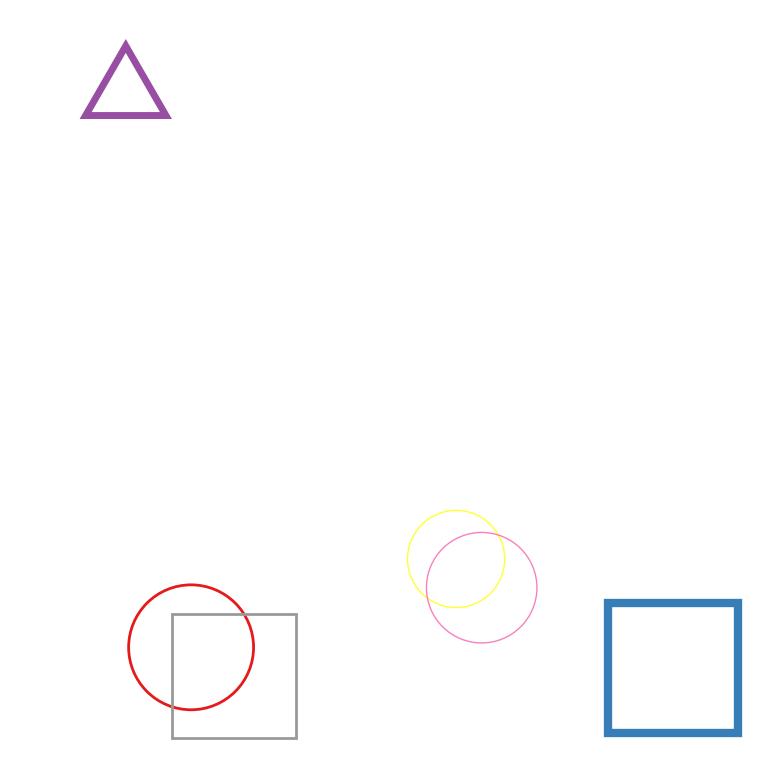[{"shape": "circle", "thickness": 1, "radius": 0.41, "center": [0.248, 0.159]}, {"shape": "square", "thickness": 3, "radius": 0.42, "center": [0.874, 0.132]}, {"shape": "triangle", "thickness": 2.5, "radius": 0.3, "center": [0.163, 0.88]}, {"shape": "circle", "thickness": 0.5, "radius": 0.32, "center": [0.592, 0.274]}, {"shape": "circle", "thickness": 0.5, "radius": 0.36, "center": [0.626, 0.237]}, {"shape": "square", "thickness": 1, "radius": 0.4, "center": [0.304, 0.122]}]